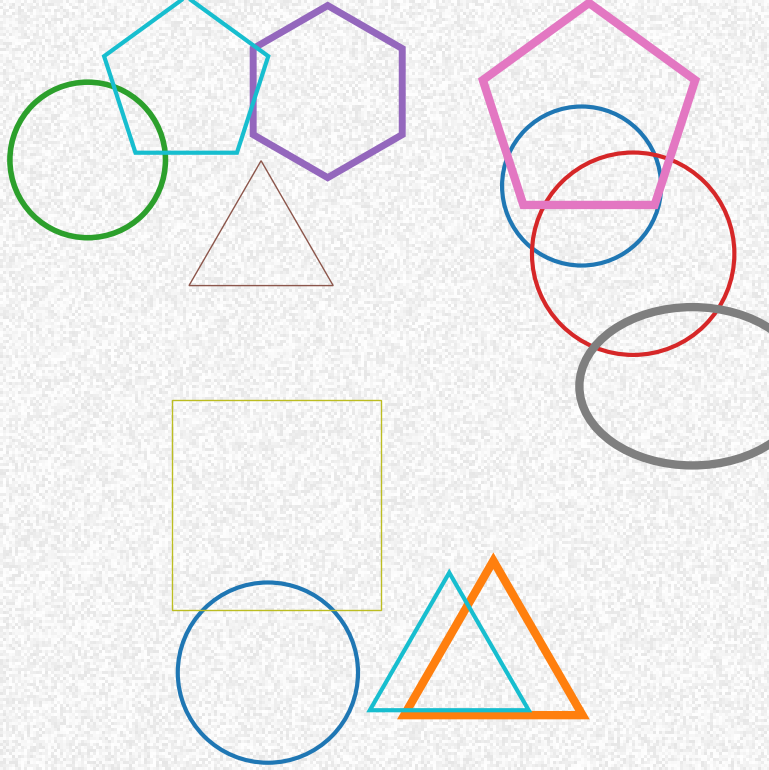[{"shape": "circle", "thickness": 1.5, "radius": 0.52, "center": [0.755, 0.758]}, {"shape": "circle", "thickness": 1.5, "radius": 0.59, "center": [0.348, 0.126]}, {"shape": "triangle", "thickness": 3, "radius": 0.67, "center": [0.641, 0.138]}, {"shape": "circle", "thickness": 2, "radius": 0.51, "center": [0.114, 0.792]}, {"shape": "circle", "thickness": 1.5, "radius": 0.66, "center": [0.822, 0.67]}, {"shape": "hexagon", "thickness": 2.5, "radius": 0.56, "center": [0.426, 0.881]}, {"shape": "triangle", "thickness": 0.5, "radius": 0.54, "center": [0.339, 0.683]}, {"shape": "pentagon", "thickness": 3, "radius": 0.73, "center": [0.765, 0.851]}, {"shape": "oval", "thickness": 3, "radius": 0.73, "center": [0.899, 0.498]}, {"shape": "square", "thickness": 0.5, "radius": 0.68, "center": [0.359, 0.344]}, {"shape": "pentagon", "thickness": 1.5, "radius": 0.56, "center": [0.242, 0.892]}, {"shape": "triangle", "thickness": 1.5, "radius": 0.6, "center": [0.583, 0.137]}]